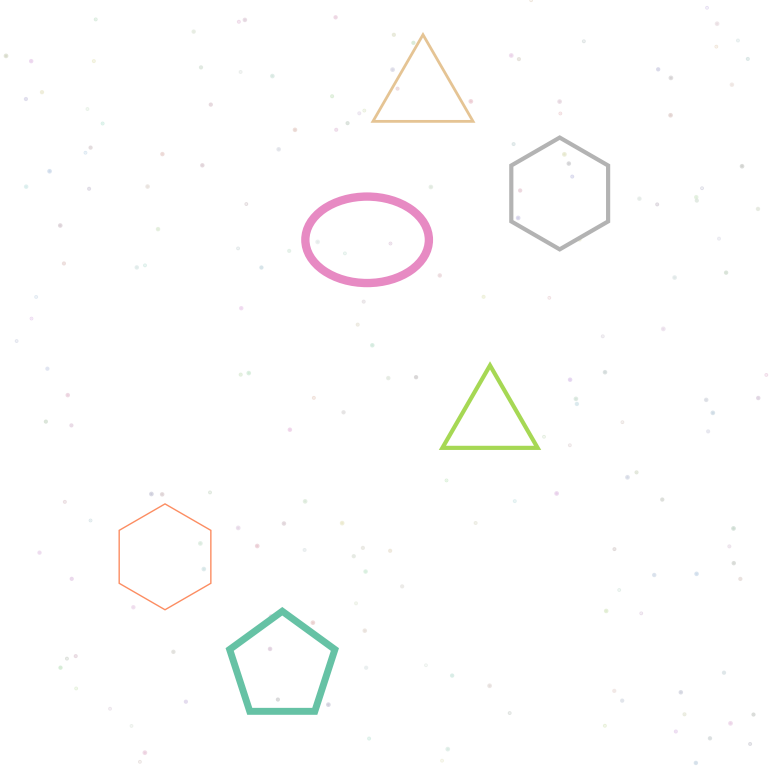[{"shape": "pentagon", "thickness": 2.5, "radius": 0.36, "center": [0.367, 0.134]}, {"shape": "hexagon", "thickness": 0.5, "radius": 0.34, "center": [0.214, 0.277]}, {"shape": "oval", "thickness": 3, "radius": 0.4, "center": [0.477, 0.689]}, {"shape": "triangle", "thickness": 1.5, "radius": 0.36, "center": [0.636, 0.454]}, {"shape": "triangle", "thickness": 1, "radius": 0.38, "center": [0.549, 0.88]}, {"shape": "hexagon", "thickness": 1.5, "radius": 0.36, "center": [0.727, 0.749]}]